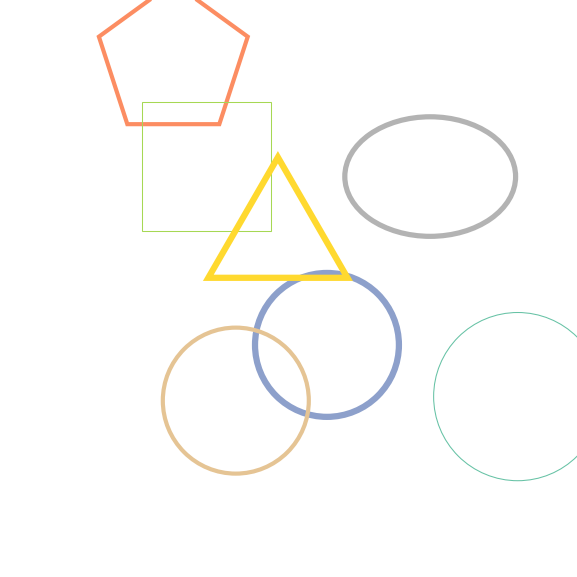[{"shape": "circle", "thickness": 0.5, "radius": 0.73, "center": [0.897, 0.312]}, {"shape": "pentagon", "thickness": 2, "radius": 0.68, "center": [0.3, 0.894]}, {"shape": "circle", "thickness": 3, "radius": 0.62, "center": [0.566, 0.402]}, {"shape": "square", "thickness": 0.5, "radius": 0.56, "center": [0.357, 0.71]}, {"shape": "triangle", "thickness": 3, "radius": 0.7, "center": [0.481, 0.588]}, {"shape": "circle", "thickness": 2, "radius": 0.63, "center": [0.408, 0.305]}, {"shape": "oval", "thickness": 2.5, "radius": 0.74, "center": [0.745, 0.693]}]